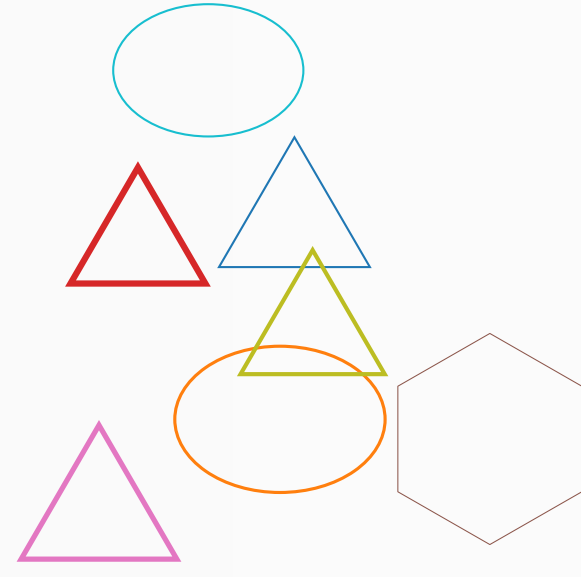[{"shape": "triangle", "thickness": 1, "radius": 0.75, "center": [0.507, 0.612]}, {"shape": "oval", "thickness": 1.5, "radius": 0.9, "center": [0.482, 0.273]}, {"shape": "triangle", "thickness": 3, "radius": 0.67, "center": [0.237, 0.575]}, {"shape": "hexagon", "thickness": 0.5, "radius": 0.91, "center": [0.843, 0.239]}, {"shape": "triangle", "thickness": 2.5, "radius": 0.77, "center": [0.17, 0.108]}, {"shape": "triangle", "thickness": 2, "radius": 0.72, "center": [0.538, 0.423]}, {"shape": "oval", "thickness": 1, "radius": 0.82, "center": [0.358, 0.877]}]